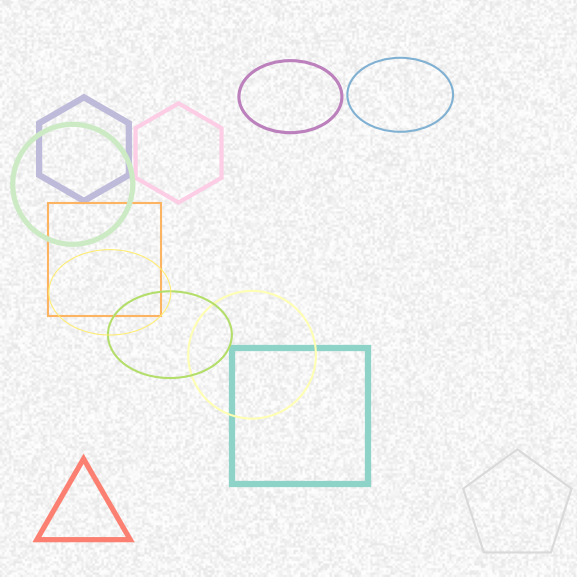[{"shape": "square", "thickness": 3, "radius": 0.59, "center": [0.52, 0.279]}, {"shape": "circle", "thickness": 1, "radius": 0.55, "center": [0.437, 0.385]}, {"shape": "hexagon", "thickness": 3, "radius": 0.45, "center": [0.145, 0.741]}, {"shape": "triangle", "thickness": 2.5, "radius": 0.47, "center": [0.145, 0.111]}, {"shape": "oval", "thickness": 1, "radius": 0.46, "center": [0.693, 0.835]}, {"shape": "square", "thickness": 1, "radius": 0.49, "center": [0.181, 0.55]}, {"shape": "oval", "thickness": 1, "radius": 0.54, "center": [0.294, 0.42]}, {"shape": "hexagon", "thickness": 2, "radius": 0.43, "center": [0.309, 0.734]}, {"shape": "pentagon", "thickness": 1, "radius": 0.49, "center": [0.896, 0.122]}, {"shape": "oval", "thickness": 1.5, "radius": 0.45, "center": [0.503, 0.832]}, {"shape": "circle", "thickness": 2.5, "radius": 0.52, "center": [0.126, 0.68]}, {"shape": "oval", "thickness": 0.5, "radius": 0.53, "center": [0.19, 0.493]}]